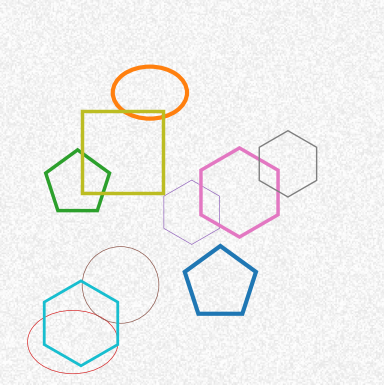[{"shape": "pentagon", "thickness": 3, "radius": 0.49, "center": [0.572, 0.264]}, {"shape": "oval", "thickness": 3, "radius": 0.48, "center": [0.389, 0.759]}, {"shape": "pentagon", "thickness": 2.5, "radius": 0.44, "center": [0.202, 0.523]}, {"shape": "oval", "thickness": 0.5, "radius": 0.59, "center": [0.189, 0.112]}, {"shape": "hexagon", "thickness": 0.5, "radius": 0.42, "center": [0.498, 0.449]}, {"shape": "circle", "thickness": 0.5, "radius": 0.5, "center": [0.313, 0.26]}, {"shape": "hexagon", "thickness": 2.5, "radius": 0.58, "center": [0.622, 0.5]}, {"shape": "hexagon", "thickness": 1, "radius": 0.43, "center": [0.748, 0.574]}, {"shape": "square", "thickness": 2.5, "radius": 0.53, "center": [0.318, 0.605]}, {"shape": "hexagon", "thickness": 2, "radius": 0.55, "center": [0.21, 0.16]}]